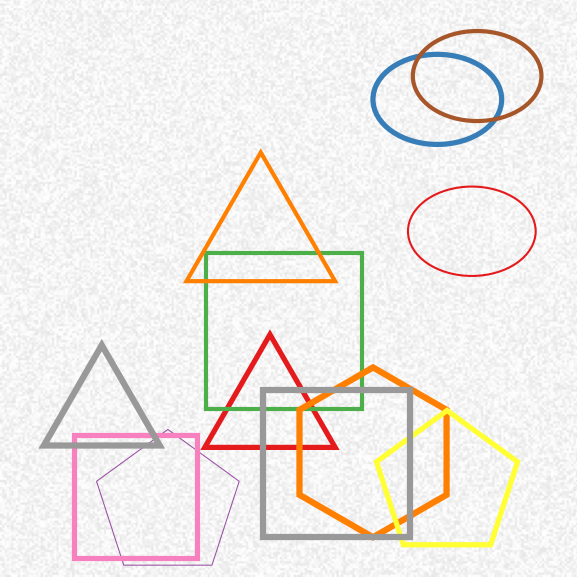[{"shape": "triangle", "thickness": 2.5, "radius": 0.65, "center": [0.467, 0.29]}, {"shape": "oval", "thickness": 1, "radius": 0.55, "center": [0.817, 0.599]}, {"shape": "oval", "thickness": 2.5, "radius": 0.56, "center": [0.757, 0.827]}, {"shape": "square", "thickness": 2, "radius": 0.68, "center": [0.492, 0.426]}, {"shape": "pentagon", "thickness": 0.5, "radius": 0.65, "center": [0.291, 0.126]}, {"shape": "triangle", "thickness": 2, "radius": 0.74, "center": [0.452, 0.587]}, {"shape": "hexagon", "thickness": 3, "radius": 0.74, "center": [0.646, 0.216]}, {"shape": "pentagon", "thickness": 2.5, "radius": 0.64, "center": [0.774, 0.16]}, {"shape": "oval", "thickness": 2, "radius": 0.56, "center": [0.826, 0.867]}, {"shape": "square", "thickness": 2.5, "radius": 0.53, "center": [0.235, 0.139]}, {"shape": "square", "thickness": 3, "radius": 0.64, "center": [0.583, 0.196]}, {"shape": "triangle", "thickness": 3, "radius": 0.58, "center": [0.176, 0.286]}]